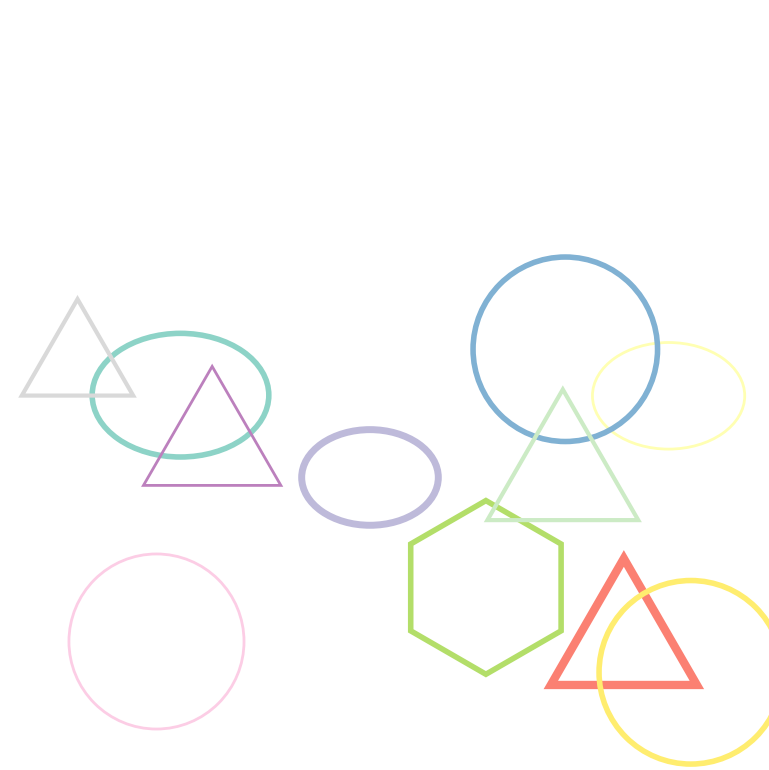[{"shape": "oval", "thickness": 2, "radius": 0.57, "center": [0.234, 0.487]}, {"shape": "oval", "thickness": 1, "radius": 0.49, "center": [0.868, 0.486]}, {"shape": "oval", "thickness": 2.5, "radius": 0.44, "center": [0.481, 0.38]}, {"shape": "triangle", "thickness": 3, "radius": 0.55, "center": [0.81, 0.165]}, {"shape": "circle", "thickness": 2, "radius": 0.6, "center": [0.734, 0.546]}, {"shape": "hexagon", "thickness": 2, "radius": 0.56, "center": [0.631, 0.237]}, {"shape": "circle", "thickness": 1, "radius": 0.57, "center": [0.203, 0.167]}, {"shape": "triangle", "thickness": 1.5, "radius": 0.42, "center": [0.101, 0.528]}, {"shape": "triangle", "thickness": 1, "radius": 0.52, "center": [0.276, 0.421]}, {"shape": "triangle", "thickness": 1.5, "radius": 0.57, "center": [0.731, 0.381]}, {"shape": "circle", "thickness": 2, "radius": 0.6, "center": [0.897, 0.127]}]